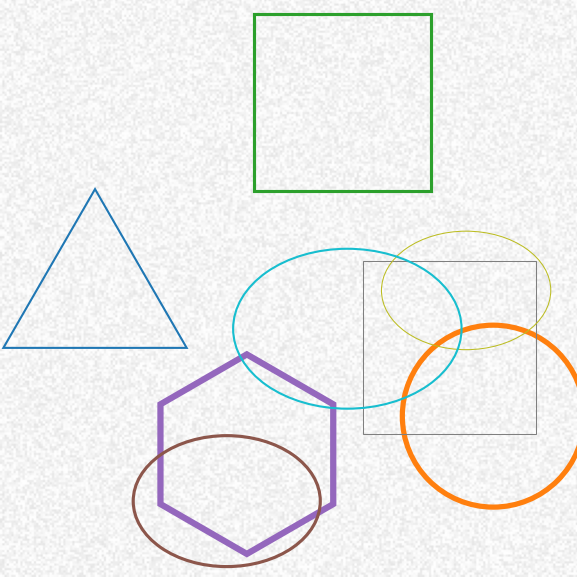[{"shape": "triangle", "thickness": 1, "radius": 0.92, "center": [0.165, 0.488]}, {"shape": "circle", "thickness": 2.5, "radius": 0.79, "center": [0.854, 0.279]}, {"shape": "square", "thickness": 1.5, "radius": 0.76, "center": [0.593, 0.822]}, {"shape": "hexagon", "thickness": 3, "radius": 0.86, "center": [0.427, 0.213]}, {"shape": "oval", "thickness": 1.5, "radius": 0.81, "center": [0.393, 0.131]}, {"shape": "square", "thickness": 0.5, "radius": 0.75, "center": [0.779, 0.397]}, {"shape": "oval", "thickness": 0.5, "radius": 0.73, "center": [0.807, 0.496]}, {"shape": "oval", "thickness": 1, "radius": 0.99, "center": [0.601, 0.43]}]